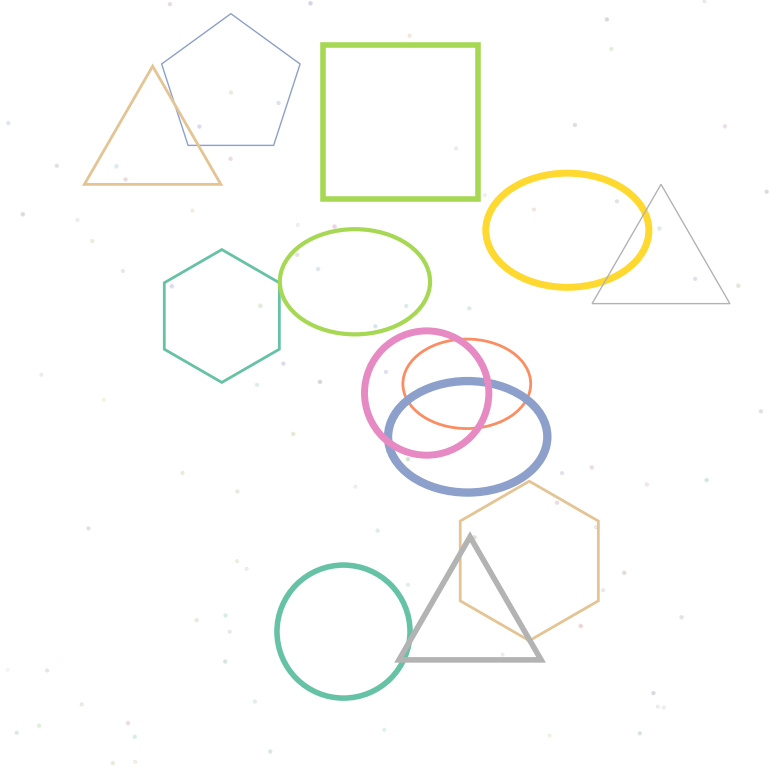[{"shape": "hexagon", "thickness": 1, "radius": 0.43, "center": [0.288, 0.59]}, {"shape": "circle", "thickness": 2, "radius": 0.43, "center": [0.446, 0.18]}, {"shape": "oval", "thickness": 1, "radius": 0.41, "center": [0.606, 0.502]}, {"shape": "oval", "thickness": 3, "radius": 0.52, "center": [0.607, 0.433]}, {"shape": "pentagon", "thickness": 0.5, "radius": 0.47, "center": [0.3, 0.888]}, {"shape": "circle", "thickness": 2.5, "radius": 0.4, "center": [0.554, 0.49]}, {"shape": "square", "thickness": 2, "radius": 0.5, "center": [0.52, 0.842]}, {"shape": "oval", "thickness": 1.5, "radius": 0.49, "center": [0.461, 0.634]}, {"shape": "oval", "thickness": 2.5, "radius": 0.53, "center": [0.737, 0.701]}, {"shape": "triangle", "thickness": 1, "radius": 0.51, "center": [0.198, 0.812]}, {"shape": "hexagon", "thickness": 1, "radius": 0.52, "center": [0.687, 0.272]}, {"shape": "triangle", "thickness": 2, "radius": 0.53, "center": [0.61, 0.196]}, {"shape": "triangle", "thickness": 0.5, "radius": 0.52, "center": [0.858, 0.657]}]